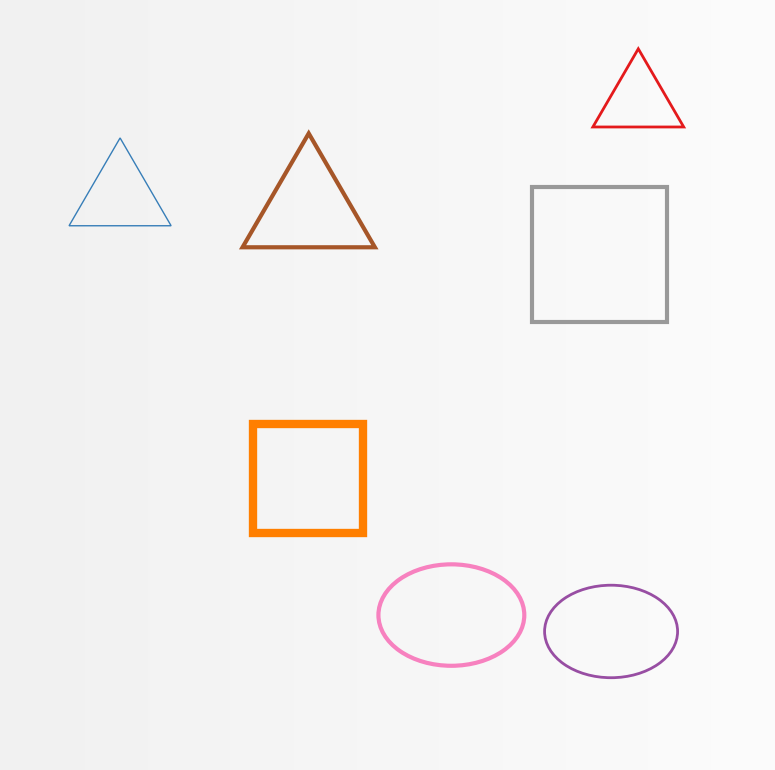[{"shape": "triangle", "thickness": 1, "radius": 0.34, "center": [0.824, 0.869]}, {"shape": "triangle", "thickness": 0.5, "radius": 0.38, "center": [0.155, 0.745]}, {"shape": "oval", "thickness": 1, "radius": 0.43, "center": [0.788, 0.18]}, {"shape": "square", "thickness": 3, "radius": 0.35, "center": [0.398, 0.379]}, {"shape": "triangle", "thickness": 1.5, "radius": 0.49, "center": [0.398, 0.728]}, {"shape": "oval", "thickness": 1.5, "radius": 0.47, "center": [0.582, 0.201]}, {"shape": "square", "thickness": 1.5, "radius": 0.44, "center": [0.773, 0.669]}]